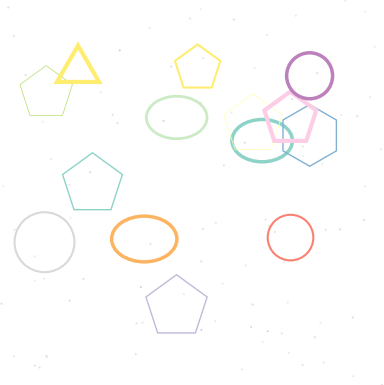[{"shape": "pentagon", "thickness": 1, "radius": 0.41, "center": [0.24, 0.521]}, {"shape": "oval", "thickness": 2.5, "radius": 0.39, "center": [0.681, 0.635]}, {"shape": "pentagon", "thickness": 0.5, "radius": 0.4, "center": [0.657, 0.677]}, {"shape": "pentagon", "thickness": 1, "radius": 0.42, "center": [0.459, 0.203]}, {"shape": "circle", "thickness": 1.5, "radius": 0.3, "center": [0.755, 0.383]}, {"shape": "hexagon", "thickness": 1, "radius": 0.4, "center": [0.804, 0.648]}, {"shape": "oval", "thickness": 2.5, "radius": 0.42, "center": [0.375, 0.379]}, {"shape": "pentagon", "thickness": 0.5, "radius": 0.36, "center": [0.12, 0.758]}, {"shape": "pentagon", "thickness": 3, "radius": 0.35, "center": [0.754, 0.691]}, {"shape": "circle", "thickness": 1.5, "radius": 0.39, "center": [0.116, 0.371]}, {"shape": "circle", "thickness": 2.5, "radius": 0.3, "center": [0.804, 0.803]}, {"shape": "oval", "thickness": 2, "radius": 0.39, "center": [0.459, 0.695]}, {"shape": "triangle", "thickness": 3, "radius": 0.32, "center": [0.203, 0.819]}, {"shape": "pentagon", "thickness": 1.5, "radius": 0.31, "center": [0.513, 0.823]}]